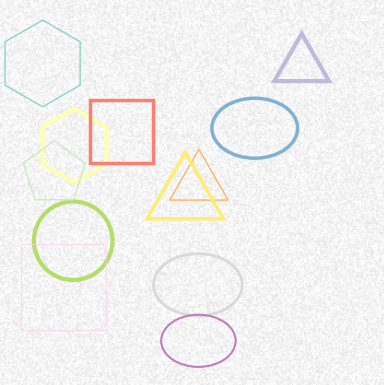[{"shape": "hexagon", "thickness": 1, "radius": 0.56, "center": [0.111, 0.835]}, {"shape": "hexagon", "thickness": 3, "radius": 0.48, "center": [0.193, 0.622]}, {"shape": "triangle", "thickness": 3, "radius": 0.41, "center": [0.784, 0.83]}, {"shape": "square", "thickness": 2.5, "radius": 0.41, "center": [0.316, 0.659]}, {"shape": "oval", "thickness": 2.5, "radius": 0.56, "center": [0.662, 0.667]}, {"shape": "triangle", "thickness": 1, "radius": 0.44, "center": [0.517, 0.524]}, {"shape": "circle", "thickness": 3, "radius": 0.51, "center": [0.19, 0.375]}, {"shape": "square", "thickness": 0.5, "radius": 0.55, "center": [0.165, 0.254]}, {"shape": "oval", "thickness": 2, "radius": 0.58, "center": [0.514, 0.26]}, {"shape": "oval", "thickness": 1.5, "radius": 0.48, "center": [0.515, 0.115]}, {"shape": "pentagon", "thickness": 1, "radius": 0.42, "center": [0.141, 0.55]}, {"shape": "triangle", "thickness": 2.5, "radius": 0.57, "center": [0.481, 0.489]}]